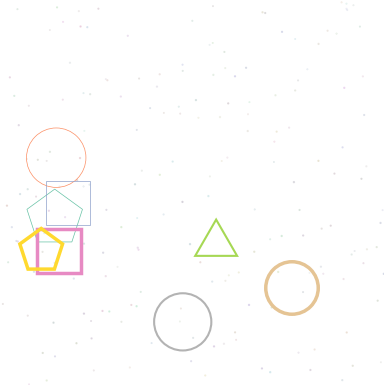[{"shape": "pentagon", "thickness": 0.5, "radius": 0.38, "center": [0.142, 0.433]}, {"shape": "circle", "thickness": 0.5, "radius": 0.39, "center": [0.146, 0.59]}, {"shape": "square", "thickness": 0.5, "radius": 0.29, "center": [0.176, 0.473]}, {"shape": "square", "thickness": 2.5, "radius": 0.29, "center": [0.154, 0.348]}, {"shape": "triangle", "thickness": 1.5, "radius": 0.31, "center": [0.561, 0.367]}, {"shape": "pentagon", "thickness": 2.5, "radius": 0.29, "center": [0.107, 0.348]}, {"shape": "circle", "thickness": 2.5, "radius": 0.34, "center": [0.758, 0.252]}, {"shape": "circle", "thickness": 1.5, "radius": 0.37, "center": [0.475, 0.164]}]